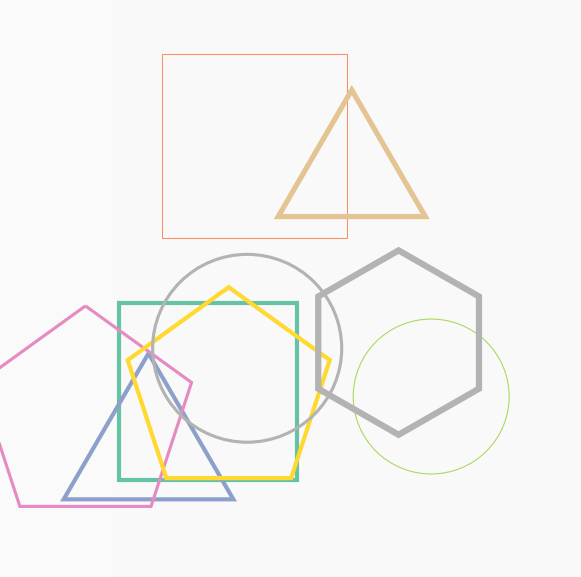[{"shape": "square", "thickness": 2, "radius": 0.76, "center": [0.358, 0.321]}, {"shape": "square", "thickness": 0.5, "radius": 0.8, "center": [0.438, 0.746]}, {"shape": "triangle", "thickness": 2, "radius": 0.84, "center": [0.255, 0.219]}, {"shape": "pentagon", "thickness": 1.5, "radius": 0.96, "center": [0.147, 0.278]}, {"shape": "circle", "thickness": 0.5, "radius": 0.67, "center": [0.742, 0.313]}, {"shape": "pentagon", "thickness": 2, "radius": 0.91, "center": [0.393, 0.319]}, {"shape": "triangle", "thickness": 2.5, "radius": 0.73, "center": [0.605, 0.697]}, {"shape": "hexagon", "thickness": 3, "radius": 0.8, "center": [0.686, 0.406]}, {"shape": "circle", "thickness": 1.5, "radius": 0.81, "center": [0.425, 0.396]}]